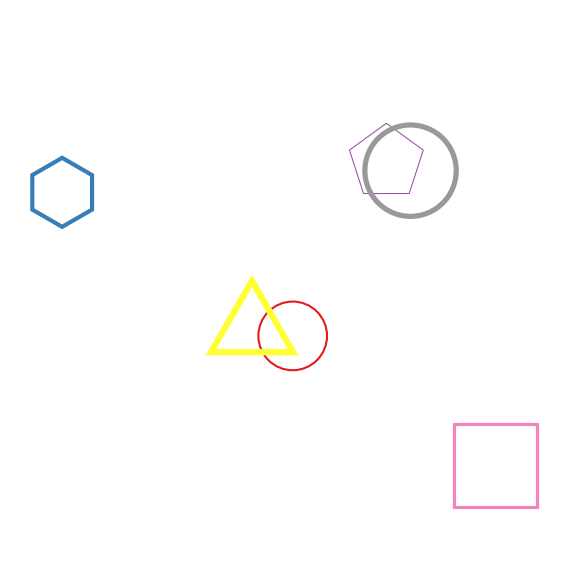[{"shape": "circle", "thickness": 1, "radius": 0.3, "center": [0.507, 0.417]}, {"shape": "hexagon", "thickness": 2, "radius": 0.3, "center": [0.108, 0.666]}, {"shape": "pentagon", "thickness": 0.5, "radius": 0.34, "center": [0.669, 0.718]}, {"shape": "triangle", "thickness": 3, "radius": 0.41, "center": [0.436, 0.43]}, {"shape": "square", "thickness": 1.5, "radius": 0.36, "center": [0.858, 0.194]}, {"shape": "circle", "thickness": 2.5, "radius": 0.4, "center": [0.711, 0.704]}]